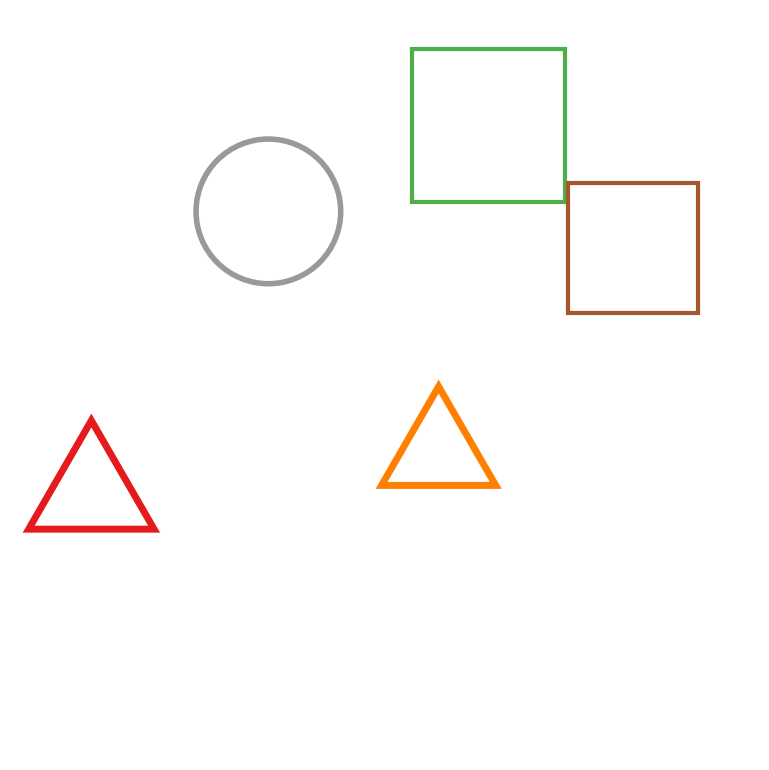[{"shape": "triangle", "thickness": 2.5, "radius": 0.47, "center": [0.119, 0.36]}, {"shape": "square", "thickness": 1.5, "radius": 0.5, "center": [0.634, 0.837]}, {"shape": "triangle", "thickness": 2.5, "radius": 0.43, "center": [0.57, 0.412]}, {"shape": "square", "thickness": 1.5, "radius": 0.42, "center": [0.822, 0.677]}, {"shape": "circle", "thickness": 2, "radius": 0.47, "center": [0.349, 0.725]}]